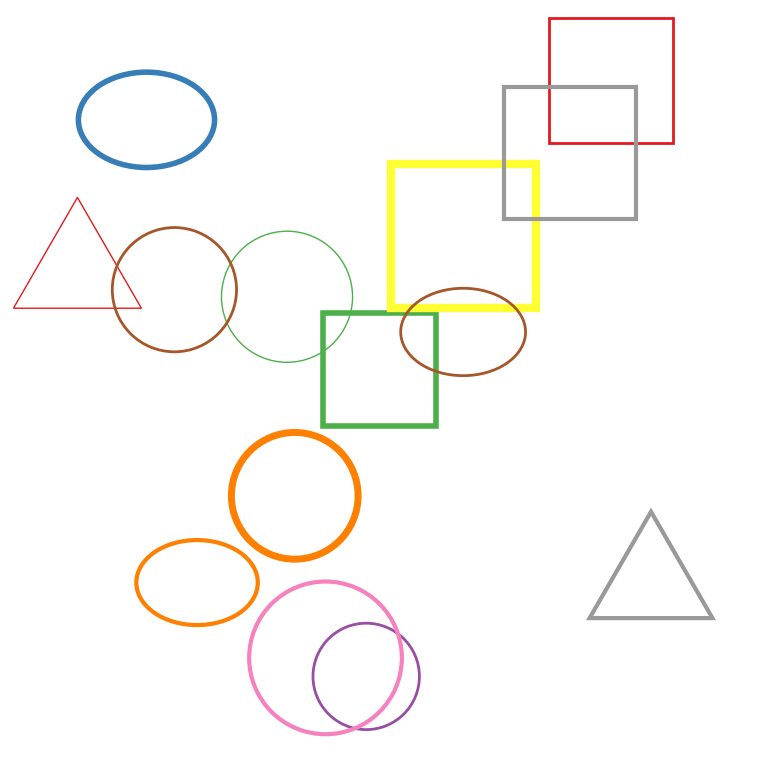[{"shape": "square", "thickness": 1, "radius": 0.4, "center": [0.794, 0.895]}, {"shape": "triangle", "thickness": 0.5, "radius": 0.48, "center": [0.101, 0.648]}, {"shape": "oval", "thickness": 2, "radius": 0.44, "center": [0.19, 0.844]}, {"shape": "square", "thickness": 2, "radius": 0.37, "center": [0.493, 0.52]}, {"shape": "circle", "thickness": 0.5, "radius": 0.43, "center": [0.373, 0.615]}, {"shape": "circle", "thickness": 1, "radius": 0.35, "center": [0.476, 0.122]}, {"shape": "circle", "thickness": 2.5, "radius": 0.41, "center": [0.383, 0.356]}, {"shape": "oval", "thickness": 1.5, "radius": 0.39, "center": [0.256, 0.243]}, {"shape": "square", "thickness": 3, "radius": 0.47, "center": [0.602, 0.694]}, {"shape": "circle", "thickness": 1, "radius": 0.4, "center": [0.226, 0.624]}, {"shape": "oval", "thickness": 1, "radius": 0.41, "center": [0.601, 0.569]}, {"shape": "circle", "thickness": 1.5, "radius": 0.5, "center": [0.423, 0.146]}, {"shape": "triangle", "thickness": 1.5, "radius": 0.46, "center": [0.845, 0.243]}, {"shape": "square", "thickness": 1.5, "radius": 0.43, "center": [0.741, 0.802]}]